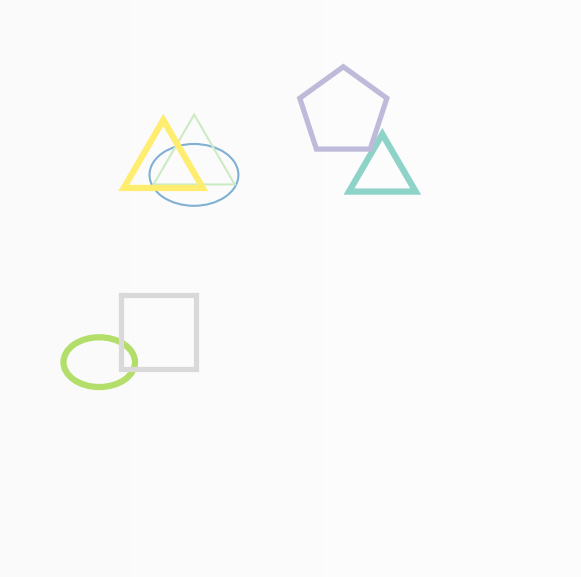[{"shape": "triangle", "thickness": 3, "radius": 0.33, "center": [0.658, 0.701]}, {"shape": "pentagon", "thickness": 2.5, "radius": 0.39, "center": [0.591, 0.805]}, {"shape": "oval", "thickness": 1, "radius": 0.38, "center": [0.334, 0.696]}, {"shape": "oval", "thickness": 3, "radius": 0.31, "center": [0.171, 0.372]}, {"shape": "square", "thickness": 2.5, "radius": 0.32, "center": [0.273, 0.425]}, {"shape": "triangle", "thickness": 1, "radius": 0.4, "center": [0.334, 0.72]}, {"shape": "triangle", "thickness": 3, "radius": 0.39, "center": [0.281, 0.713]}]